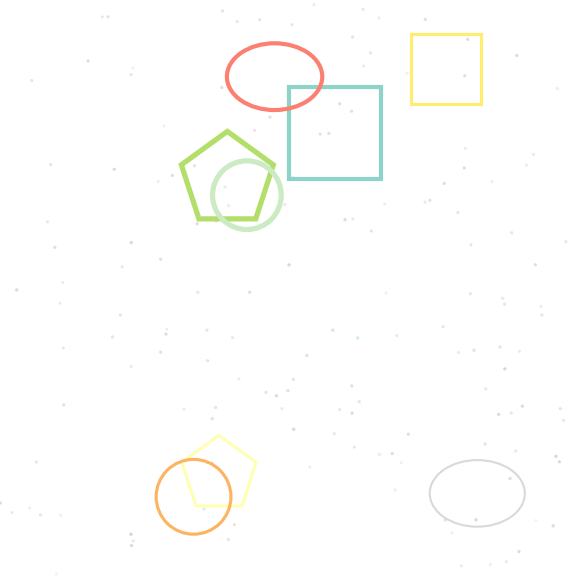[{"shape": "square", "thickness": 2, "radius": 0.4, "center": [0.579, 0.769]}, {"shape": "pentagon", "thickness": 1.5, "radius": 0.34, "center": [0.379, 0.178]}, {"shape": "oval", "thickness": 2, "radius": 0.41, "center": [0.475, 0.866]}, {"shape": "circle", "thickness": 1.5, "radius": 0.32, "center": [0.335, 0.139]}, {"shape": "pentagon", "thickness": 2.5, "radius": 0.42, "center": [0.394, 0.688]}, {"shape": "oval", "thickness": 1, "radius": 0.41, "center": [0.826, 0.145]}, {"shape": "circle", "thickness": 2.5, "radius": 0.3, "center": [0.428, 0.661]}, {"shape": "square", "thickness": 1.5, "radius": 0.31, "center": [0.772, 0.88]}]